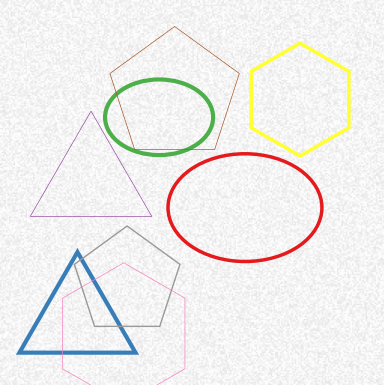[{"shape": "oval", "thickness": 2.5, "radius": 1.0, "center": [0.636, 0.461]}, {"shape": "triangle", "thickness": 3, "radius": 0.87, "center": [0.201, 0.171]}, {"shape": "oval", "thickness": 3, "radius": 0.7, "center": [0.413, 0.695]}, {"shape": "triangle", "thickness": 0.5, "radius": 0.91, "center": [0.236, 0.529]}, {"shape": "hexagon", "thickness": 2.5, "radius": 0.73, "center": [0.779, 0.741]}, {"shape": "pentagon", "thickness": 0.5, "radius": 0.88, "center": [0.454, 0.754]}, {"shape": "hexagon", "thickness": 0.5, "radius": 0.92, "center": [0.321, 0.134]}, {"shape": "pentagon", "thickness": 1, "radius": 0.72, "center": [0.33, 0.269]}]